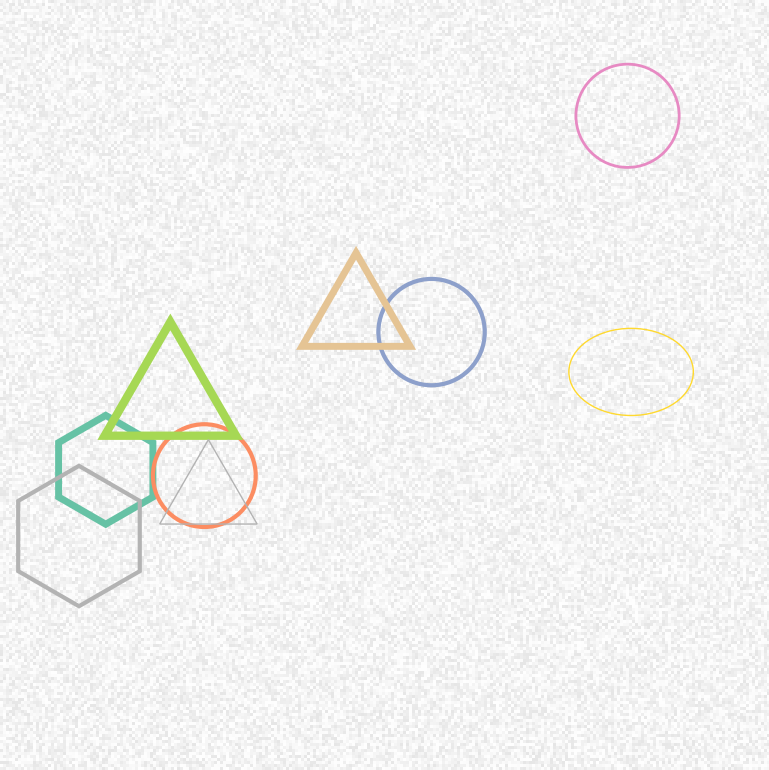[{"shape": "hexagon", "thickness": 2.5, "radius": 0.35, "center": [0.137, 0.39]}, {"shape": "circle", "thickness": 1.5, "radius": 0.33, "center": [0.265, 0.382]}, {"shape": "circle", "thickness": 1.5, "radius": 0.35, "center": [0.56, 0.569]}, {"shape": "circle", "thickness": 1, "radius": 0.34, "center": [0.815, 0.85]}, {"shape": "triangle", "thickness": 3, "radius": 0.49, "center": [0.221, 0.483]}, {"shape": "oval", "thickness": 0.5, "radius": 0.4, "center": [0.82, 0.517]}, {"shape": "triangle", "thickness": 2.5, "radius": 0.41, "center": [0.462, 0.591]}, {"shape": "hexagon", "thickness": 1.5, "radius": 0.46, "center": [0.103, 0.304]}, {"shape": "triangle", "thickness": 0.5, "radius": 0.37, "center": [0.271, 0.356]}]